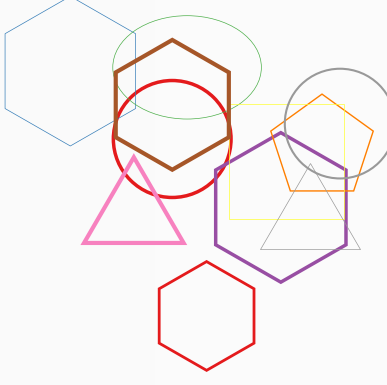[{"shape": "circle", "thickness": 2.5, "radius": 0.76, "center": [0.444, 0.639]}, {"shape": "hexagon", "thickness": 2, "radius": 0.71, "center": [0.533, 0.179]}, {"shape": "hexagon", "thickness": 0.5, "radius": 0.97, "center": [0.181, 0.815]}, {"shape": "oval", "thickness": 0.5, "radius": 0.96, "center": [0.483, 0.825]}, {"shape": "hexagon", "thickness": 2.5, "radius": 0.97, "center": [0.725, 0.461]}, {"shape": "pentagon", "thickness": 1, "radius": 0.7, "center": [0.831, 0.617]}, {"shape": "square", "thickness": 0.5, "radius": 0.74, "center": [0.739, 0.581]}, {"shape": "hexagon", "thickness": 3, "radius": 0.84, "center": [0.445, 0.728]}, {"shape": "triangle", "thickness": 3, "radius": 0.74, "center": [0.345, 0.443]}, {"shape": "circle", "thickness": 1.5, "radius": 0.71, "center": [0.877, 0.679]}, {"shape": "triangle", "thickness": 0.5, "radius": 0.75, "center": [0.801, 0.426]}]